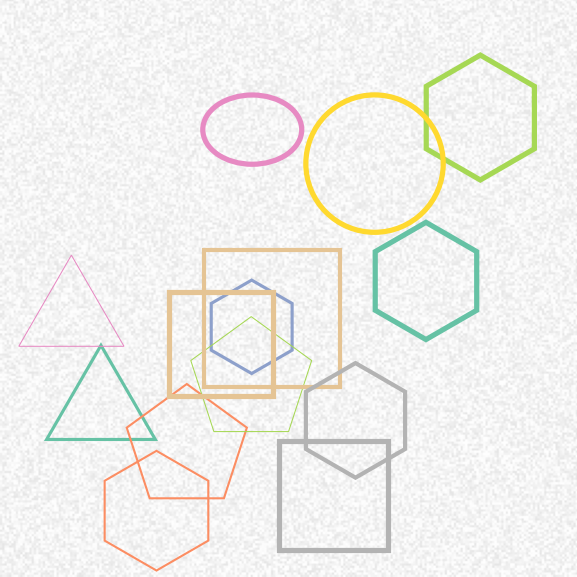[{"shape": "hexagon", "thickness": 2.5, "radius": 0.51, "center": [0.738, 0.513]}, {"shape": "triangle", "thickness": 1.5, "radius": 0.54, "center": [0.175, 0.292]}, {"shape": "hexagon", "thickness": 1, "radius": 0.52, "center": [0.271, 0.115]}, {"shape": "pentagon", "thickness": 1, "radius": 0.55, "center": [0.323, 0.225]}, {"shape": "hexagon", "thickness": 1.5, "radius": 0.4, "center": [0.436, 0.433]}, {"shape": "oval", "thickness": 2.5, "radius": 0.43, "center": [0.437, 0.775]}, {"shape": "triangle", "thickness": 0.5, "radius": 0.53, "center": [0.124, 0.452]}, {"shape": "hexagon", "thickness": 2.5, "radius": 0.54, "center": [0.832, 0.796]}, {"shape": "pentagon", "thickness": 0.5, "radius": 0.55, "center": [0.435, 0.341]}, {"shape": "circle", "thickness": 2.5, "radius": 0.59, "center": [0.649, 0.716]}, {"shape": "square", "thickness": 2.5, "radius": 0.45, "center": [0.383, 0.404]}, {"shape": "square", "thickness": 2, "radius": 0.59, "center": [0.471, 0.447]}, {"shape": "square", "thickness": 2.5, "radius": 0.47, "center": [0.577, 0.141]}, {"shape": "hexagon", "thickness": 2, "radius": 0.5, "center": [0.616, 0.271]}]